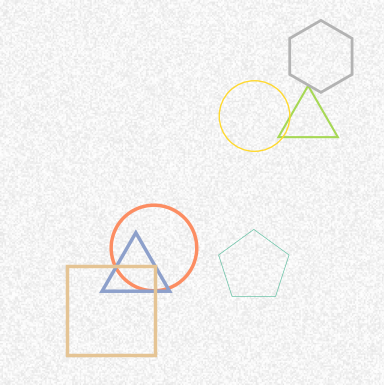[{"shape": "pentagon", "thickness": 0.5, "radius": 0.48, "center": [0.659, 0.308]}, {"shape": "circle", "thickness": 2.5, "radius": 0.56, "center": [0.4, 0.356]}, {"shape": "triangle", "thickness": 2.5, "radius": 0.51, "center": [0.353, 0.294]}, {"shape": "triangle", "thickness": 1.5, "radius": 0.45, "center": [0.8, 0.688]}, {"shape": "circle", "thickness": 1, "radius": 0.46, "center": [0.661, 0.699]}, {"shape": "square", "thickness": 2.5, "radius": 0.57, "center": [0.289, 0.194]}, {"shape": "hexagon", "thickness": 2, "radius": 0.47, "center": [0.834, 0.854]}]